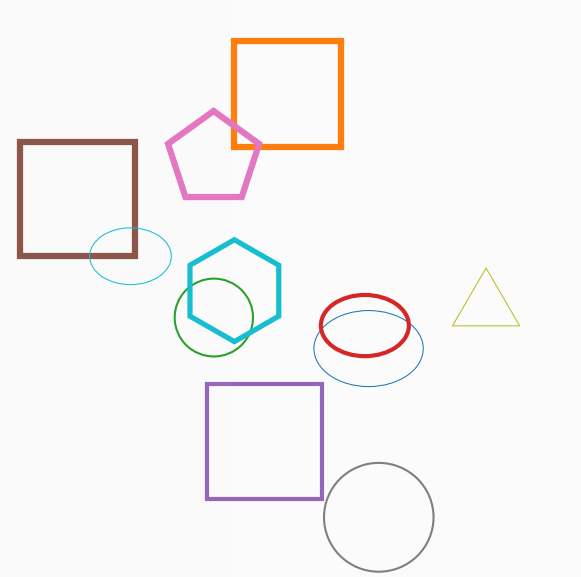[{"shape": "oval", "thickness": 0.5, "radius": 0.47, "center": [0.634, 0.396]}, {"shape": "square", "thickness": 3, "radius": 0.46, "center": [0.495, 0.837]}, {"shape": "circle", "thickness": 1, "radius": 0.34, "center": [0.368, 0.449]}, {"shape": "oval", "thickness": 2, "radius": 0.38, "center": [0.628, 0.435]}, {"shape": "square", "thickness": 2, "radius": 0.5, "center": [0.455, 0.235]}, {"shape": "square", "thickness": 3, "radius": 0.5, "center": [0.134, 0.655]}, {"shape": "pentagon", "thickness": 3, "radius": 0.41, "center": [0.367, 0.725]}, {"shape": "circle", "thickness": 1, "radius": 0.47, "center": [0.652, 0.103]}, {"shape": "triangle", "thickness": 0.5, "radius": 0.33, "center": [0.836, 0.468]}, {"shape": "hexagon", "thickness": 2.5, "radius": 0.44, "center": [0.403, 0.496]}, {"shape": "oval", "thickness": 0.5, "radius": 0.35, "center": [0.225, 0.555]}]